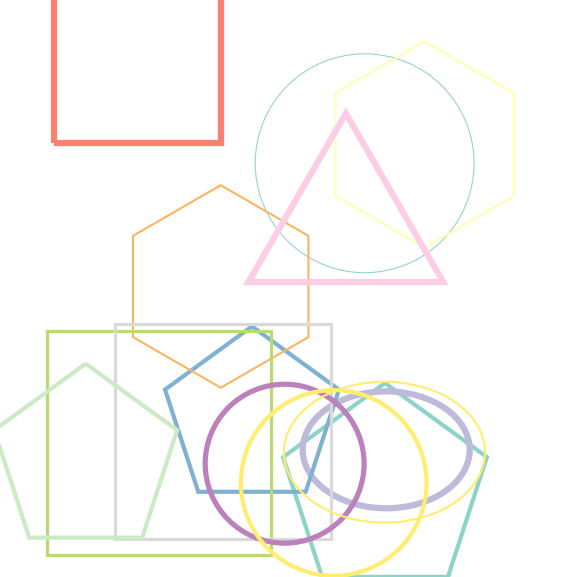[{"shape": "pentagon", "thickness": 2, "radius": 0.93, "center": [0.667, 0.15]}, {"shape": "circle", "thickness": 0.5, "radius": 0.95, "center": [0.631, 0.716]}, {"shape": "hexagon", "thickness": 1, "radius": 0.89, "center": [0.735, 0.749]}, {"shape": "oval", "thickness": 3, "radius": 0.72, "center": [0.669, 0.22]}, {"shape": "square", "thickness": 3, "radius": 0.72, "center": [0.238, 0.895]}, {"shape": "pentagon", "thickness": 2, "radius": 0.79, "center": [0.436, 0.276]}, {"shape": "hexagon", "thickness": 1, "radius": 0.88, "center": [0.382, 0.503]}, {"shape": "square", "thickness": 1.5, "radius": 0.97, "center": [0.276, 0.232]}, {"shape": "triangle", "thickness": 3, "radius": 0.97, "center": [0.599, 0.608]}, {"shape": "square", "thickness": 1.5, "radius": 0.93, "center": [0.386, 0.252]}, {"shape": "circle", "thickness": 2.5, "radius": 0.69, "center": [0.493, 0.196]}, {"shape": "pentagon", "thickness": 2, "radius": 0.83, "center": [0.148, 0.203]}, {"shape": "circle", "thickness": 2, "radius": 0.8, "center": [0.578, 0.163]}, {"shape": "oval", "thickness": 1, "radius": 0.87, "center": [0.666, 0.216]}]